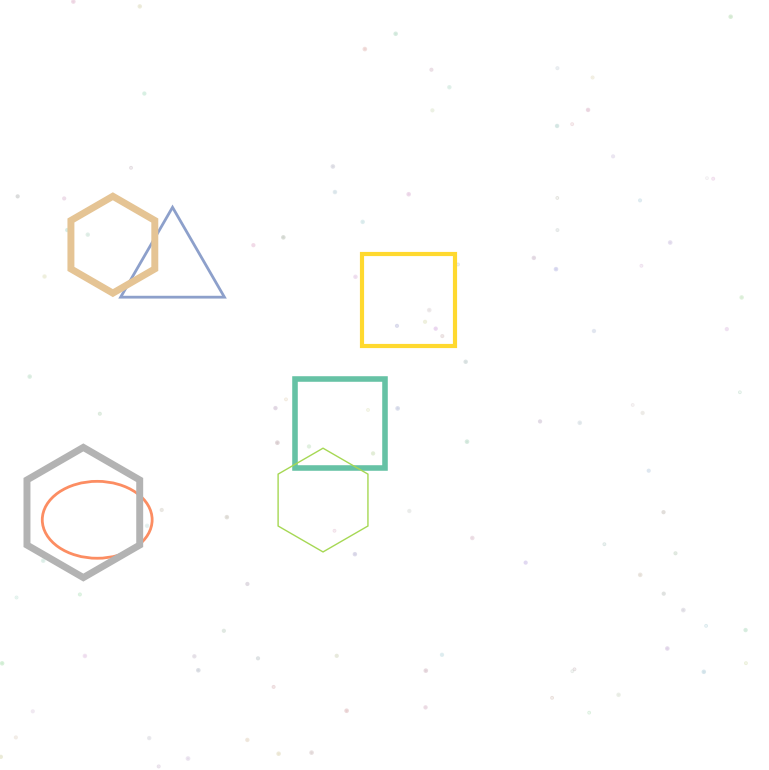[{"shape": "square", "thickness": 2, "radius": 0.29, "center": [0.442, 0.45]}, {"shape": "oval", "thickness": 1, "radius": 0.36, "center": [0.126, 0.325]}, {"shape": "triangle", "thickness": 1, "radius": 0.39, "center": [0.224, 0.653]}, {"shape": "hexagon", "thickness": 0.5, "radius": 0.34, "center": [0.42, 0.351]}, {"shape": "square", "thickness": 1.5, "radius": 0.3, "center": [0.531, 0.61]}, {"shape": "hexagon", "thickness": 2.5, "radius": 0.31, "center": [0.147, 0.682]}, {"shape": "hexagon", "thickness": 2.5, "radius": 0.42, "center": [0.108, 0.334]}]